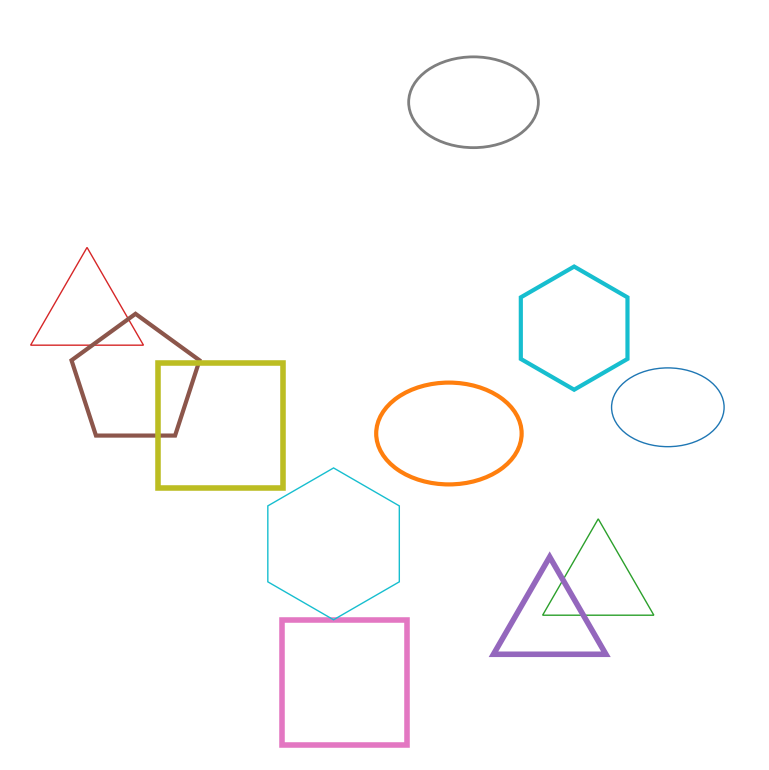[{"shape": "oval", "thickness": 0.5, "radius": 0.37, "center": [0.867, 0.471]}, {"shape": "oval", "thickness": 1.5, "radius": 0.47, "center": [0.583, 0.437]}, {"shape": "triangle", "thickness": 0.5, "radius": 0.42, "center": [0.777, 0.243]}, {"shape": "triangle", "thickness": 0.5, "radius": 0.42, "center": [0.113, 0.594]}, {"shape": "triangle", "thickness": 2, "radius": 0.42, "center": [0.714, 0.192]}, {"shape": "pentagon", "thickness": 1.5, "radius": 0.44, "center": [0.176, 0.505]}, {"shape": "square", "thickness": 2, "radius": 0.41, "center": [0.448, 0.113]}, {"shape": "oval", "thickness": 1, "radius": 0.42, "center": [0.615, 0.867]}, {"shape": "square", "thickness": 2, "radius": 0.41, "center": [0.287, 0.448]}, {"shape": "hexagon", "thickness": 1.5, "radius": 0.4, "center": [0.746, 0.574]}, {"shape": "hexagon", "thickness": 0.5, "radius": 0.49, "center": [0.433, 0.294]}]